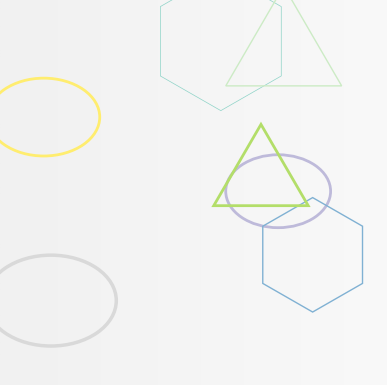[{"shape": "hexagon", "thickness": 0.5, "radius": 0.9, "center": [0.57, 0.893]}, {"shape": "oval", "thickness": 2, "radius": 0.68, "center": [0.718, 0.503]}, {"shape": "hexagon", "thickness": 1, "radius": 0.74, "center": [0.807, 0.338]}, {"shape": "triangle", "thickness": 2, "radius": 0.7, "center": [0.673, 0.536]}, {"shape": "oval", "thickness": 2.5, "radius": 0.84, "center": [0.131, 0.219]}, {"shape": "triangle", "thickness": 1, "radius": 0.86, "center": [0.732, 0.863]}, {"shape": "oval", "thickness": 2, "radius": 0.72, "center": [0.113, 0.696]}]